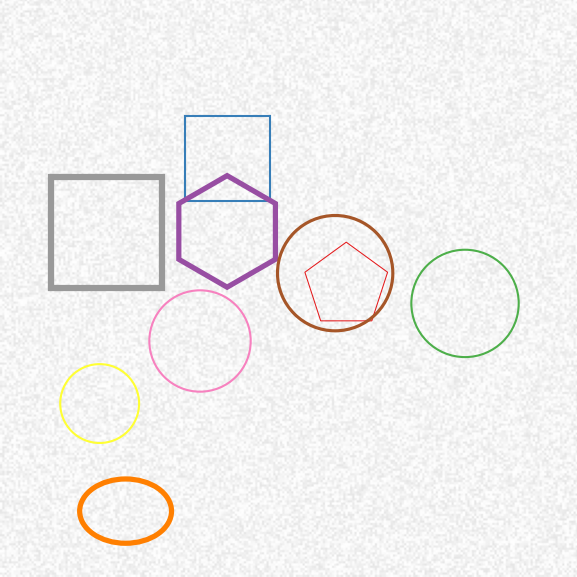[{"shape": "pentagon", "thickness": 0.5, "radius": 0.38, "center": [0.6, 0.504]}, {"shape": "square", "thickness": 1, "radius": 0.37, "center": [0.393, 0.725]}, {"shape": "circle", "thickness": 1, "radius": 0.46, "center": [0.805, 0.474]}, {"shape": "hexagon", "thickness": 2.5, "radius": 0.48, "center": [0.393, 0.598]}, {"shape": "oval", "thickness": 2.5, "radius": 0.4, "center": [0.217, 0.114]}, {"shape": "circle", "thickness": 1, "radius": 0.34, "center": [0.173, 0.3]}, {"shape": "circle", "thickness": 1.5, "radius": 0.5, "center": [0.58, 0.526]}, {"shape": "circle", "thickness": 1, "radius": 0.44, "center": [0.346, 0.409]}, {"shape": "square", "thickness": 3, "radius": 0.48, "center": [0.184, 0.596]}]